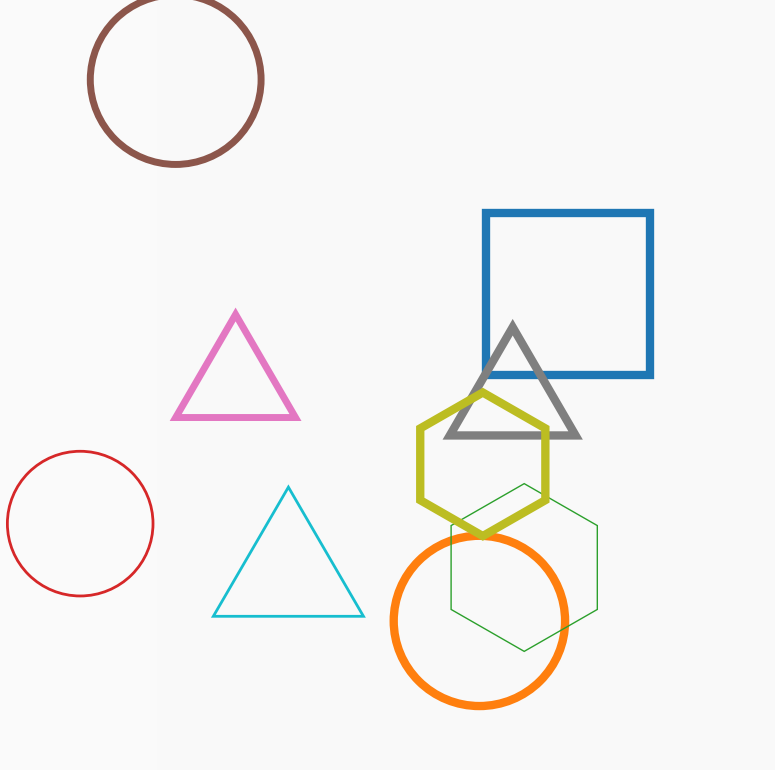[{"shape": "square", "thickness": 3, "radius": 0.53, "center": [0.733, 0.618]}, {"shape": "circle", "thickness": 3, "radius": 0.55, "center": [0.619, 0.194]}, {"shape": "hexagon", "thickness": 0.5, "radius": 0.54, "center": [0.676, 0.263]}, {"shape": "circle", "thickness": 1, "radius": 0.47, "center": [0.103, 0.32]}, {"shape": "circle", "thickness": 2.5, "radius": 0.55, "center": [0.227, 0.897]}, {"shape": "triangle", "thickness": 2.5, "radius": 0.45, "center": [0.304, 0.502]}, {"shape": "triangle", "thickness": 3, "radius": 0.47, "center": [0.662, 0.481]}, {"shape": "hexagon", "thickness": 3, "radius": 0.47, "center": [0.623, 0.397]}, {"shape": "triangle", "thickness": 1, "radius": 0.56, "center": [0.372, 0.256]}]